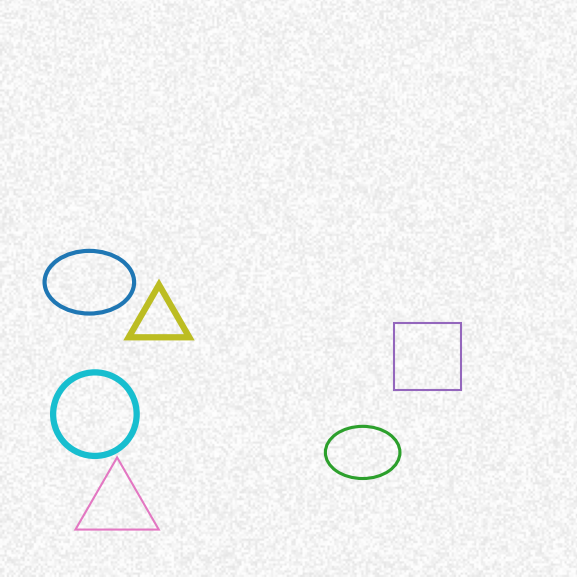[{"shape": "oval", "thickness": 2, "radius": 0.39, "center": [0.155, 0.51]}, {"shape": "oval", "thickness": 1.5, "radius": 0.32, "center": [0.628, 0.216]}, {"shape": "square", "thickness": 1, "radius": 0.29, "center": [0.74, 0.382]}, {"shape": "triangle", "thickness": 1, "radius": 0.42, "center": [0.203, 0.124]}, {"shape": "triangle", "thickness": 3, "radius": 0.3, "center": [0.275, 0.445]}, {"shape": "circle", "thickness": 3, "radius": 0.36, "center": [0.164, 0.282]}]